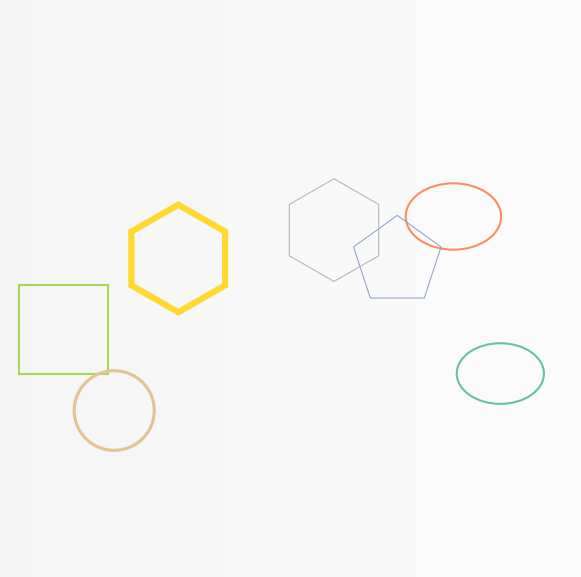[{"shape": "oval", "thickness": 1, "radius": 0.38, "center": [0.861, 0.352]}, {"shape": "oval", "thickness": 1, "radius": 0.41, "center": [0.78, 0.624]}, {"shape": "pentagon", "thickness": 0.5, "radius": 0.4, "center": [0.683, 0.547]}, {"shape": "square", "thickness": 1, "radius": 0.38, "center": [0.11, 0.428]}, {"shape": "hexagon", "thickness": 3, "radius": 0.47, "center": [0.307, 0.552]}, {"shape": "circle", "thickness": 1.5, "radius": 0.34, "center": [0.197, 0.288]}, {"shape": "hexagon", "thickness": 0.5, "radius": 0.44, "center": [0.575, 0.601]}]